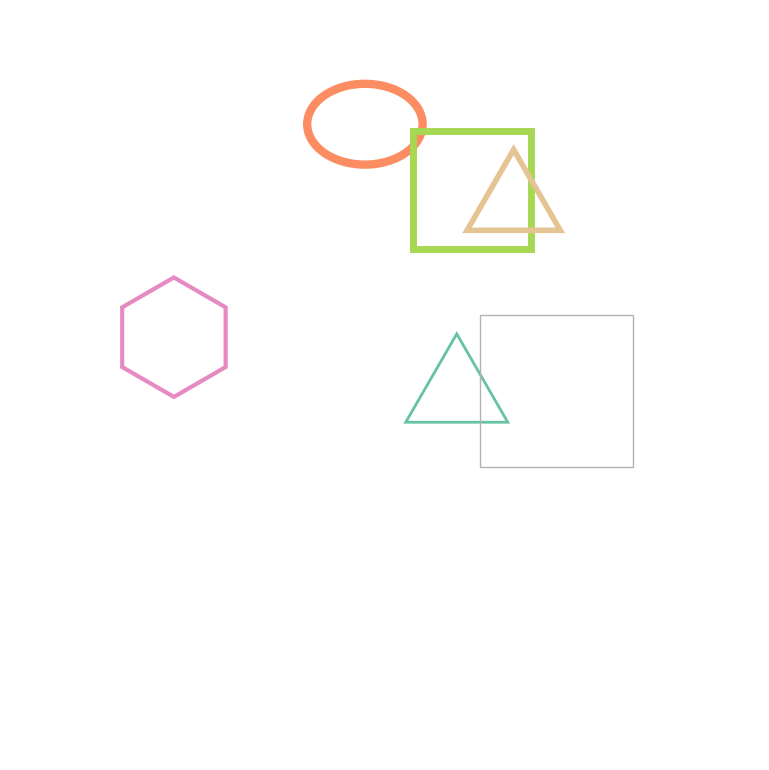[{"shape": "triangle", "thickness": 1, "radius": 0.38, "center": [0.593, 0.49]}, {"shape": "oval", "thickness": 3, "radius": 0.37, "center": [0.474, 0.839]}, {"shape": "hexagon", "thickness": 1.5, "radius": 0.39, "center": [0.226, 0.562]}, {"shape": "square", "thickness": 2.5, "radius": 0.38, "center": [0.613, 0.753]}, {"shape": "triangle", "thickness": 2, "radius": 0.35, "center": [0.667, 0.736]}, {"shape": "square", "thickness": 0.5, "radius": 0.5, "center": [0.723, 0.492]}]